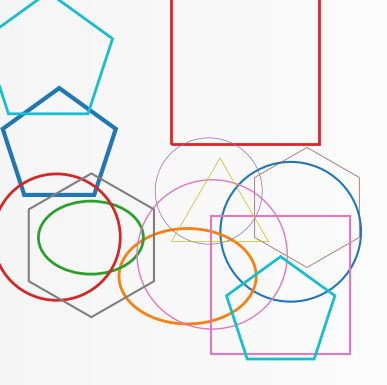[{"shape": "circle", "thickness": 1.5, "radius": 0.91, "center": [0.75, 0.398]}, {"shape": "pentagon", "thickness": 3, "radius": 0.77, "center": [0.153, 0.618]}, {"shape": "oval", "thickness": 2, "radius": 0.89, "center": [0.484, 0.282]}, {"shape": "oval", "thickness": 2, "radius": 0.68, "center": [0.235, 0.383]}, {"shape": "circle", "thickness": 2, "radius": 0.82, "center": [0.146, 0.384]}, {"shape": "square", "thickness": 2, "radius": 0.96, "center": [0.632, 0.818]}, {"shape": "circle", "thickness": 0.5, "radius": 0.69, "center": [0.539, 0.504]}, {"shape": "hexagon", "thickness": 0.5, "radius": 0.78, "center": [0.792, 0.461]}, {"shape": "circle", "thickness": 1, "radius": 0.97, "center": [0.547, 0.339]}, {"shape": "square", "thickness": 1.5, "radius": 0.9, "center": [0.724, 0.259]}, {"shape": "hexagon", "thickness": 1.5, "radius": 0.93, "center": [0.236, 0.363]}, {"shape": "triangle", "thickness": 0.5, "radius": 0.72, "center": [0.568, 0.445]}, {"shape": "pentagon", "thickness": 2, "radius": 0.87, "center": [0.124, 0.846]}, {"shape": "pentagon", "thickness": 2, "radius": 0.74, "center": [0.724, 0.186]}]